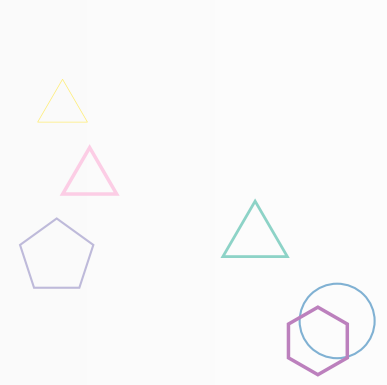[{"shape": "triangle", "thickness": 2, "radius": 0.48, "center": [0.658, 0.382]}, {"shape": "pentagon", "thickness": 1.5, "radius": 0.5, "center": [0.146, 0.333]}, {"shape": "circle", "thickness": 1.5, "radius": 0.48, "center": [0.87, 0.166]}, {"shape": "triangle", "thickness": 2.5, "radius": 0.4, "center": [0.231, 0.536]}, {"shape": "hexagon", "thickness": 2.5, "radius": 0.44, "center": [0.82, 0.114]}, {"shape": "triangle", "thickness": 0.5, "radius": 0.37, "center": [0.161, 0.72]}]